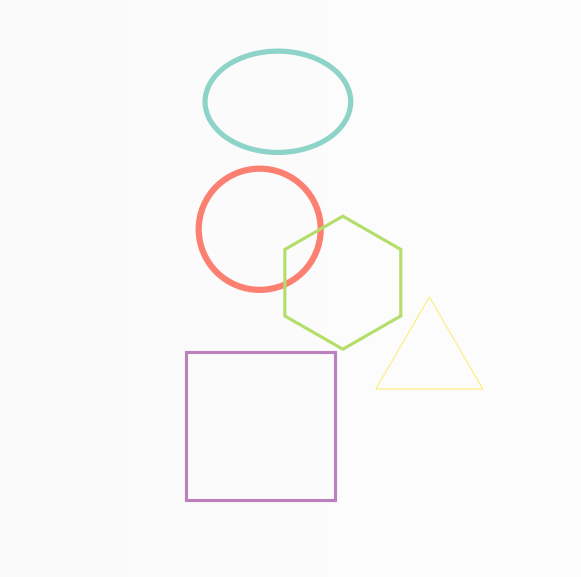[{"shape": "oval", "thickness": 2.5, "radius": 0.63, "center": [0.478, 0.823]}, {"shape": "circle", "thickness": 3, "radius": 0.52, "center": [0.447, 0.602]}, {"shape": "hexagon", "thickness": 1.5, "radius": 0.58, "center": [0.59, 0.51]}, {"shape": "square", "thickness": 1.5, "radius": 0.64, "center": [0.448, 0.262]}, {"shape": "triangle", "thickness": 0.5, "radius": 0.53, "center": [0.739, 0.379]}]